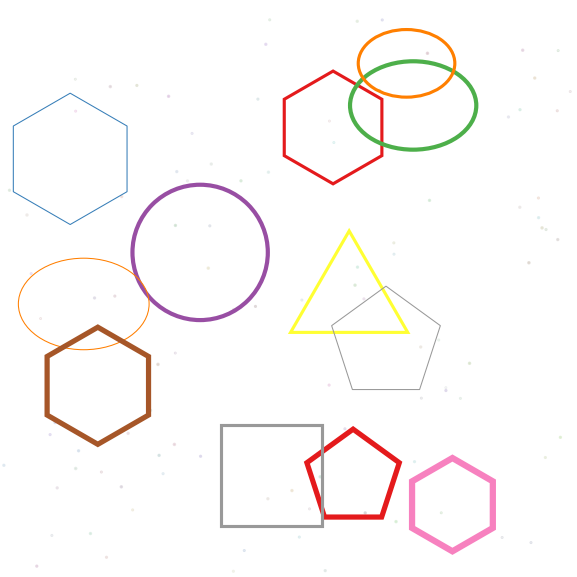[{"shape": "pentagon", "thickness": 2.5, "radius": 0.42, "center": [0.611, 0.172]}, {"shape": "hexagon", "thickness": 1.5, "radius": 0.49, "center": [0.577, 0.778]}, {"shape": "hexagon", "thickness": 0.5, "radius": 0.57, "center": [0.122, 0.724]}, {"shape": "oval", "thickness": 2, "radius": 0.55, "center": [0.715, 0.817]}, {"shape": "circle", "thickness": 2, "radius": 0.59, "center": [0.347, 0.562]}, {"shape": "oval", "thickness": 1.5, "radius": 0.42, "center": [0.704, 0.889]}, {"shape": "oval", "thickness": 0.5, "radius": 0.57, "center": [0.145, 0.473]}, {"shape": "triangle", "thickness": 1.5, "radius": 0.59, "center": [0.605, 0.482]}, {"shape": "hexagon", "thickness": 2.5, "radius": 0.51, "center": [0.169, 0.331]}, {"shape": "hexagon", "thickness": 3, "radius": 0.4, "center": [0.783, 0.125]}, {"shape": "square", "thickness": 1.5, "radius": 0.44, "center": [0.471, 0.176]}, {"shape": "pentagon", "thickness": 0.5, "radius": 0.49, "center": [0.668, 0.405]}]